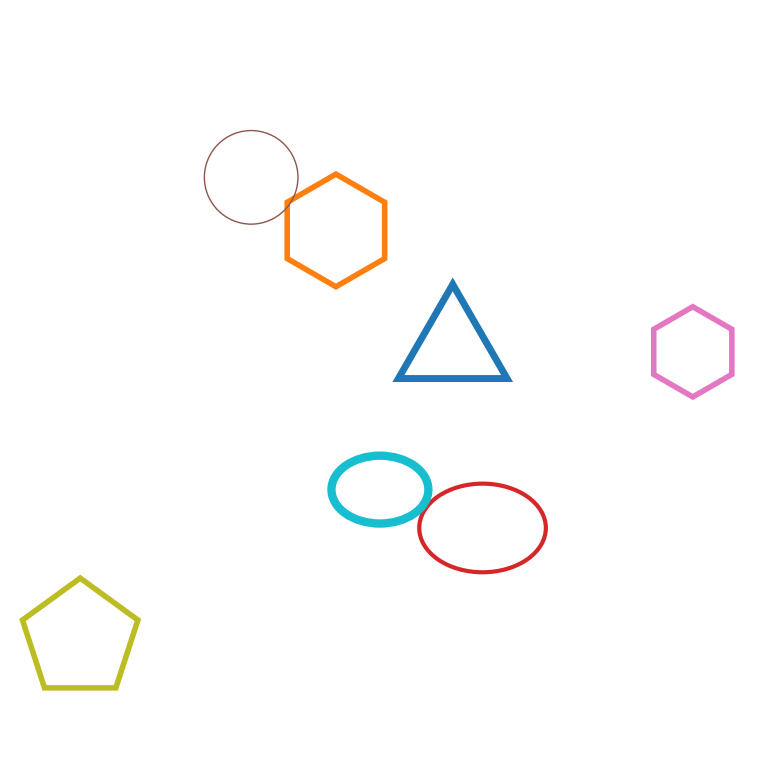[{"shape": "triangle", "thickness": 2.5, "radius": 0.41, "center": [0.588, 0.549]}, {"shape": "hexagon", "thickness": 2, "radius": 0.37, "center": [0.436, 0.701]}, {"shape": "oval", "thickness": 1.5, "radius": 0.41, "center": [0.627, 0.314]}, {"shape": "circle", "thickness": 0.5, "radius": 0.3, "center": [0.326, 0.77]}, {"shape": "hexagon", "thickness": 2, "radius": 0.29, "center": [0.9, 0.543]}, {"shape": "pentagon", "thickness": 2, "radius": 0.39, "center": [0.104, 0.17]}, {"shape": "oval", "thickness": 3, "radius": 0.31, "center": [0.493, 0.364]}]